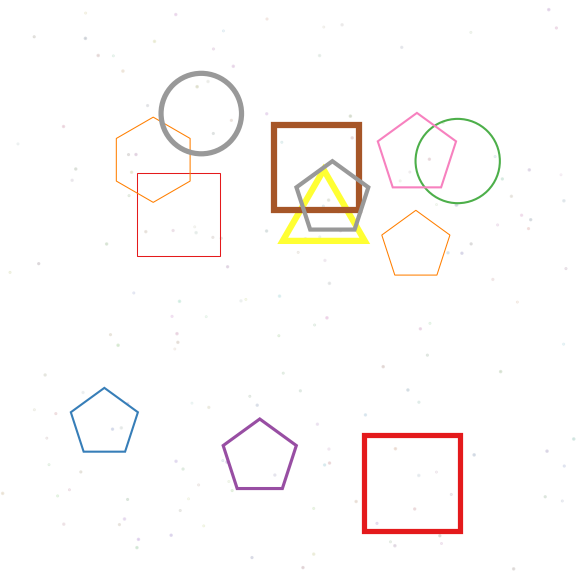[{"shape": "square", "thickness": 0.5, "radius": 0.36, "center": [0.309, 0.628]}, {"shape": "square", "thickness": 2.5, "radius": 0.42, "center": [0.714, 0.162]}, {"shape": "pentagon", "thickness": 1, "radius": 0.31, "center": [0.181, 0.266]}, {"shape": "circle", "thickness": 1, "radius": 0.36, "center": [0.793, 0.72]}, {"shape": "pentagon", "thickness": 1.5, "radius": 0.33, "center": [0.45, 0.207]}, {"shape": "pentagon", "thickness": 0.5, "radius": 0.31, "center": [0.72, 0.573]}, {"shape": "hexagon", "thickness": 0.5, "radius": 0.37, "center": [0.265, 0.723]}, {"shape": "triangle", "thickness": 3, "radius": 0.41, "center": [0.561, 0.623]}, {"shape": "square", "thickness": 3, "radius": 0.37, "center": [0.548, 0.708]}, {"shape": "pentagon", "thickness": 1, "radius": 0.36, "center": [0.722, 0.732]}, {"shape": "pentagon", "thickness": 2, "radius": 0.33, "center": [0.576, 0.655]}, {"shape": "circle", "thickness": 2.5, "radius": 0.35, "center": [0.349, 0.802]}]